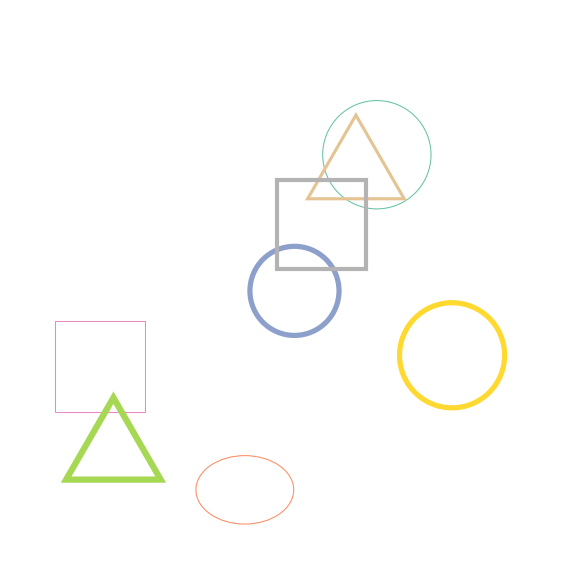[{"shape": "circle", "thickness": 0.5, "radius": 0.47, "center": [0.653, 0.731]}, {"shape": "oval", "thickness": 0.5, "radius": 0.42, "center": [0.424, 0.151]}, {"shape": "circle", "thickness": 2.5, "radius": 0.39, "center": [0.51, 0.495]}, {"shape": "square", "thickness": 0.5, "radius": 0.39, "center": [0.173, 0.364]}, {"shape": "triangle", "thickness": 3, "radius": 0.47, "center": [0.196, 0.216]}, {"shape": "circle", "thickness": 2.5, "radius": 0.45, "center": [0.783, 0.384]}, {"shape": "triangle", "thickness": 1.5, "radius": 0.48, "center": [0.616, 0.703]}, {"shape": "square", "thickness": 2, "radius": 0.39, "center": [0.556, 0.61]}]